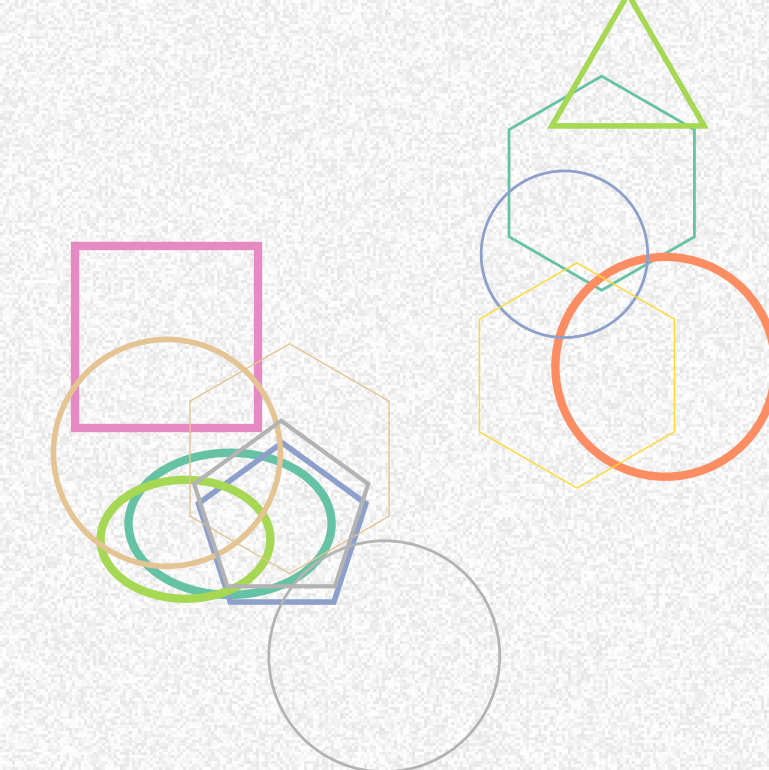[{"shape": "hexagon", "thickness": 1, "radius": 0.7, "center": [0.781, 0.762]}, {"shape": "oval", "thickness": 3, "radius": 0.66, "center": [0.299, 0.32]}, {"shape": "circle", "thickness": 3, "radius": 0.71, "center": [0.864, 0.524]}, {"shape": "pentagon", "thickness": 2, "radius": 0.57, "center": [0.366, 0.311]}, {"shape": "circle", "thickness": 1, "radius": 0.54, "center": [0.733, 0.67]}, {"shape": "square", "thickness": 3, "radius": 0.59, "center": [0.216, 0.562]}, {"shape": "oval", "thickness": 3, "radius": 0.55, "center": [0.241, 0.3]}, {"shape": "triangle", "thickness": 2, "radius": 0.57, "center": [0.816, 0.894]}, {"shape": "hexagon", "thickness": 0.5, "radius": 0.73, "center": [0.749, 0.512]}, {"shape": "hexagon", "thickness": 0.5, "radius": 0.75, "center": [0.376, 0.404]}, {"shape": "circle", "thickness": 2, "radius": 0.74, "center": [0.217, 0.412]}, {"shape": "circle", "thickness": 1, "radius": 0.75, "center": [0.499, 0.148]}, {"shape": "pentagon", "thickness": 1.5, "radius": 0.59, "center": [0.365, 0.335]}]